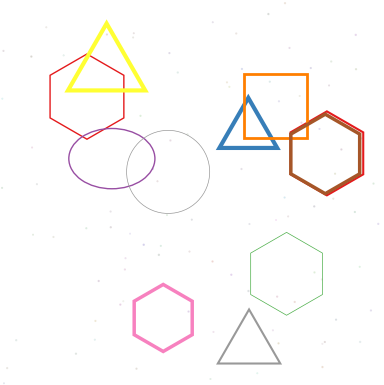[{"shape": "hexagon", "thickness": 1, "radius": 0.55, "center": [0.226, 0.749]}, {"shape": "hexagon", "thickness": 1.5, "radius": 0.55, "center": [0.849, 0.602]}, {"shape": "triangle", "thickness": 3, "radius": 0.43, "center": [0.645, 0.659]}, {"shape": "hexagon", "thickness": 0.5, "radius": 0.54, "center": [0.744, 0.289]}, {"shape": "oval", "thickness": 1, "radius": 0.56, "center": [0.291, 0.588]}, {"shape": "square", "thickness": 2, "radius": 0.41, "center": [0.715, 0.725]}, {"shape": "triangle", "thickness": 3, "radius": 0.58, "center": [0.277, 0.823]}, {"shape": "hexagon", "thickness": 2.5, "radius": 0.52, "center": [0.845, 0.6]}, {"shape": "hexagon", "thickness": 2.5, "radius": 0.43, "center": [0.424, 0.174]}, {"shape": "triangle", "thickness": 1.5, "radius": 0.47, "center": [0.647, 0.103]}, {"shape": "circle", "thickness": 0.5, "radius": 0.54, "center": [0.437, 0.554]}]